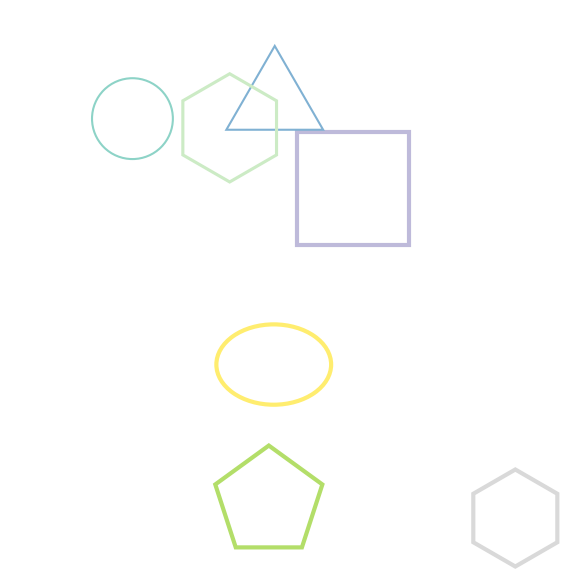[{"shape": "circle", "thickness": 1, "radius": 0.35, "center": [0.229, 0.794]}, {"shape": "square", "thickness": 2, "radius": 0.49, "center": [0.611, 0.673]}, {"shape": "triangle", "thickness": 1, "radius": 0.48, "center": [0.476, 0.823]}, {"shape": "pentagon", "thickness": 2, "radius": 0.49, "center": [0.465, 0.13]}, {"shape": "hexagon", "thickness": 2, "radius": 0.42, "center": [0.892, 0.102]}, {"shape": "hexagon", "thickness": 1.5, "radius": 0.47, "center": [0.398, 0.778]}, {"shape": "oval", "thickness": 2, "radius": 0.5, "center": [0.474, 0.368]}]